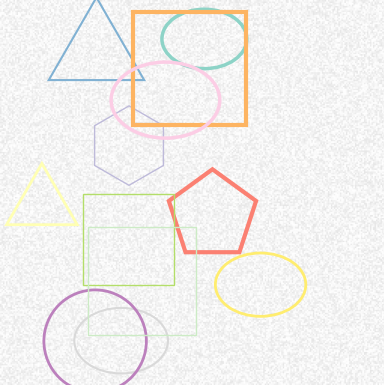[{"shape": "oval", "thickness": 2.5, "radius": 0.55, "center": [0.531, 0.899]}, {"shape": "triangle", "thickness": 2, "radius": 0.53, "center": [0.109, 0.469]}, {"shape": "hexagon", "thickness": 1, "radius": 0.52, "center": [0.335, 0.622]}, {"shape": "pentagon", "thickness": 3, "radius": 0.6, "center": [0.552, 0.441]}, {"shape": "triangle", "thickness": 1.5, "radius": 0.72, "center": [0.251, 0.864]}, {"shape": "square", "thickness": 3, "radius": 0.74, "center": [0.492, 0.823]}, {"shape": "square", "thickness": 1, "radius": 0.59, "center": [0.333, 0.378]}, {"shape": "oval", "thickness": 2.5, "radius": 0.71, "center": [0.43, 0.74]}, {"shape": "oval", "thickness": 1.5, "radius": 0.61, "center": [0.315, 0.115]}, {"shape": "circle", "thickness": 2, "radius": 0.67, "center": [0.247, 0.114]}, {"shape": "square", "thickness": 1, "radius": 0.7, "center": [0.369, 0.27]}, {"shape": "oval", "thickness": 2, "radius": 0.59, "center": [0.677, 0.261]}]